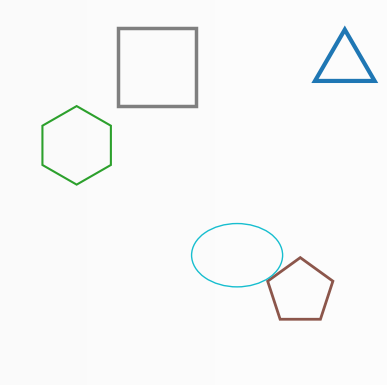[{"shape": "triangle", "thickness": 3, "radius": 0.44, "center": [0.89, 0.834]}, {"shape": "hexagon", "thickness": 1.5, "radius": 0.51, "center": [0.198, 0.622]}, {"shape": "pentagon", "thickness": 2, "radius": 0.44, "center": [0.775, 0.242]}, {"shape": "square", "thickness": 2.5, "radius": 0.51, "center": [0.405, 0.826]}, {"shape": "oval", "thickness": 1, "radius": 0.59, "center": [0.612, 0.337]}]